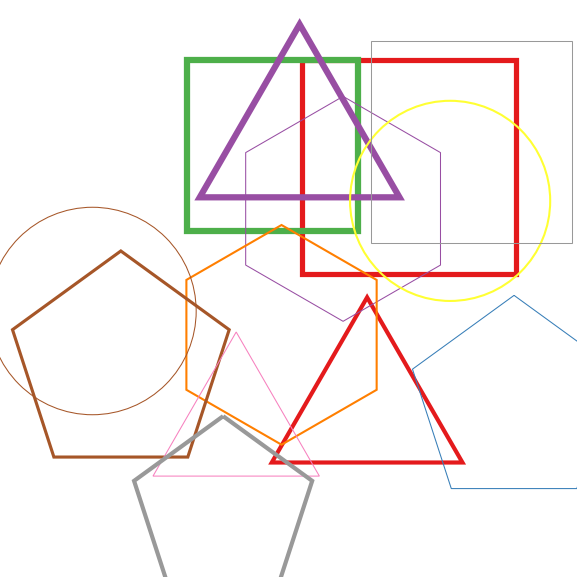[{"shape": "triangle", "thickness": 2, "radius": 0.95, "center": [0.636, 0.294]}, {"shape": "square", "thickness": 2.5, "radius": 0.93, "center": [0.708, 0.71]}, {"shape": "pentagon", "thickness": 0.5, "radius": 0.92, "center": [0.89, 0.303]}, {"shape": "square", "thickness": 3, "radius": 0.74, "center": [0.473, 0.747]}, {"shape": "hexagon", "thickness": 0.5, "radius": 0.97, "center": [0.594, 0.638]}, {"shape": "triangle", "thickness": 3, "radius": 1.0, "center": [0.519, 0.757]}, {"shape": "hexagon", "thickness": 1, "radius": 0.95, "center": [0.487, 0.419]}, {"shape": "circle", "thickness": 1, "radius": 0.87, "center": [0.779, 0.651]}, {"shape": "circle", "thickness": 0.5, "radius": 0.9, "center": [0.16, 0.461]}, {"shape": "pentagon", "thickness": 1.5, "radius": 0.99, "center": [0.209, 0.367]}, {"shape": "triangle", "thickness": 0.5, "radius": 0.83, "center": [0.409, 0.258]}, {"shape": "square", "thickness": 0.5, "radius": 0.87, "center": [0.817, 0.753]}, {"shape": "pentagon", "thickness": 2, "radius": 0.81, "center": [0.386, 0.116]}]